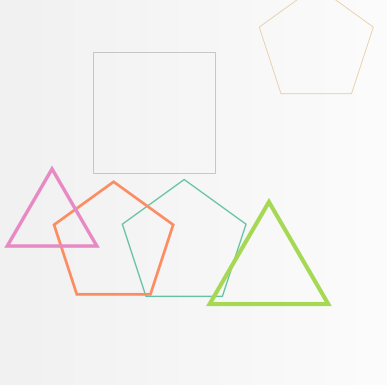[{"shape": "pentagon", "thickness": 1, "radius": 0.84, "center": [0.475, 0.366]}, {"shape": "pentagon", "thickness": 2, "radius": 0.81, "center": [0.293, 0.366]}, {"shape": "triangle", "thickness": 2.5, "radius": 0.67, "center": [0.134, 0.428]}, {"shape": "triangle", "thickness": 3, "radius": 0.88, "center": [0.694, 0.299]}, {"shape": "pentagon", "thickness": 0.5, "radius": 0.77, "center": [0.816, 0.882]}, {"shape": "square", "thickness": 0.5, "radius": 0.79, "center": [0.398, 0.707]}]